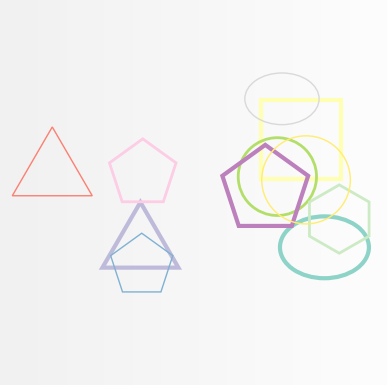[{"shape": "oval", "thickness": 3, "radius": 0.57, "center": [0.837, 0.358]}, {"shape": "square", "thickness": 3, "radius": 0.51, "center": [0.777, 0.638]}, {"shape": "triangle", "thickness": 3, "radius": 0.57, "center": [0.362, 0.361]}, {"shape": "triangle", "thickness": 1, "radius": 0.6, "center": [0.135, 0.551]}, {"shape": "pentagon", "thickness": 1, "radius": 0.42, "center": [0.366, 0.31]}, {"shape": "circle", "thickness": 2, "radius": 0.51, "center": [0.716, 0.541]}, {"shape": "pentagon", "thickness": 2, "radius": 0.45, "center": [0.368, 0.549]}, {"shape": "oval", "thickness": 1, "radius": 0.48, "center": [0.728, 0.743]}, {"shape": "pentagon", "thickness": 3, "radius": 0.58, "center": [0.685, 0.507]}, {"shape": "hexagon", "thickness": 2, "radius": 0.44, "center": [0.876, 0.431]}, {"shape": "circle", "thickness": 1, "radius": 0.57, "center": [0.79, 0.533]}]